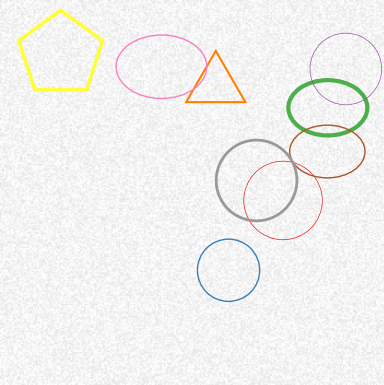[{"shape": "circle", "thickness": 0.5, "radius": 0.51, "center": [0.735, 0.479]}, {"shape": "circle", "thickness": 1, "radius": 0.4, "center": [0.594, 0.298]}, {"shape": "oval", "thickness": 3, "radius": 0.51, "center": [0.852, 0.72]}, {"shape": "circle", "thickness": 0.5, "radius": 0.47, "center": [0.898, 0.821]}, {"shape": "triangle", "thickness": 1.5, "radius": 0.44, "center": [0.56, 0.779]}, {"shape": "pentagon", "thickness": 2.5, "radius": 0.57, "center": [0.158, 0.859]}, {"shape": "oval", "thickness": 1, "radius": 0.49, "center": [0.85, 0.606]}, {"shape": "oval", "thickness": 1, "radius": 0.59, "center": [0.419, 0.827]}, {"shape": "circle", "thickness": 2, "radius": 0.52, "center": [0.666, 0.531]}]